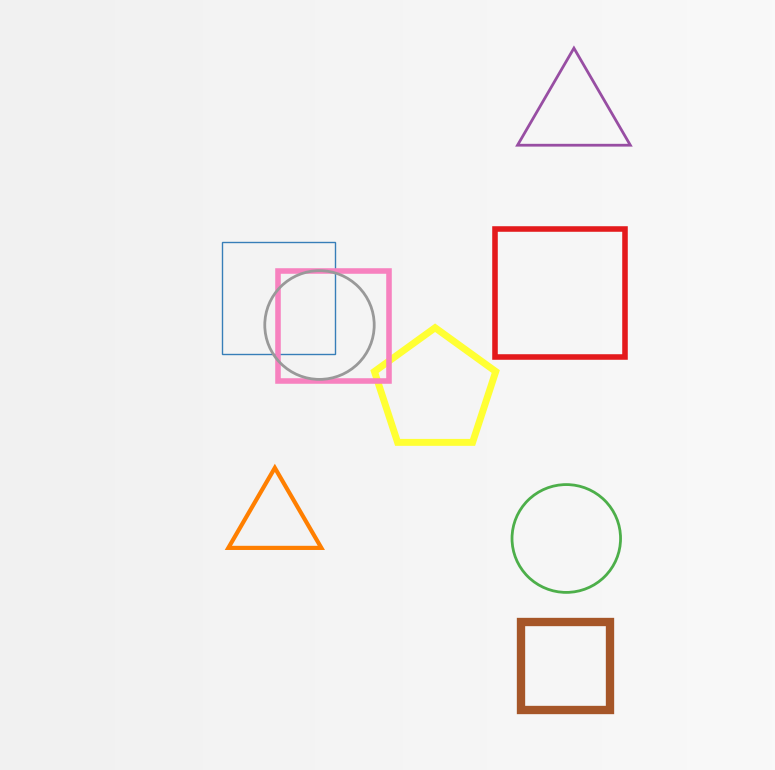[{"shape": "square", "thickness": 2, "radius": 0.42, "center": [0.723, 0.619]}, {"shape": "square", "thickness": 0.5, "radius": 0.36, "center": [0.359, 0.613]}, {"shape": "circle", "thickness": 1, "radius": 0.35, "center": [0.731, 0.301]}, {"shape": "triangle", "thickness": 1, "radius": 0.42, "center": [0.741, 0.853]}, {"shape": "triangle", "thickness": 1.5, "radius": 0.35, "center": [0.355, 0.323]}, {"shape": "pentagon", "thickness": 2.5, "radius": 0.41, "center": [0.561, 0.492]}, {"shape": "square", "thickness": 3, "radius": 0.29, "center": [0.73, 0.136]}, {"shape": "square", "thickness": 2, "radius": 0.36, "center": [0.431, 0.576]}, {"shape": "circle", "thickness": 1, "radius": 0.35, "center": [0.412, 0.578]}]